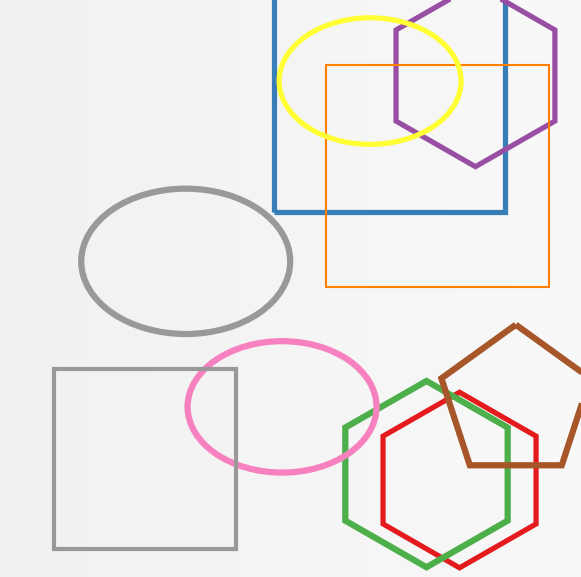[{"shape": "hexagon", "thickness": 2.5, "radius": 0.76, "center": [0.791, 0.168]}, {"shape": "square", "thickness": 2.5, "radius": 0.99, "center": [0.67, 0.831]}, {"shape": "hexagon", "thickness": 3, "radius": 0.81, "center": [0.734, 0.178]}, {"shape": "hexagon", "thickness": 2.5, "radius": 0.79, "center": [0.818, 0.868]}, {"shape": "square", "thickness": 1, "radius": 0.96, "center": [0.753, 0.694]}, {"shape": "oval", "thickness": 2.5, "radius": 0.78, "center": [0.637, 0.859]}, {"shape": "pentagon", "thickness": 3, "radius": 0.67, "center": [0.887, 0.302]}, {"shape": "oval", "thickness": 3, "radius": 0.81, "center": [0.485, 0.295]}, {"shape": "square", "thickness": 2, "radius": 0.78, "center": [0.249, 0.204]}, {"shape": "oval", "thickness": 3, "radius": 0.9, "center": [0.32, 0.547]}]